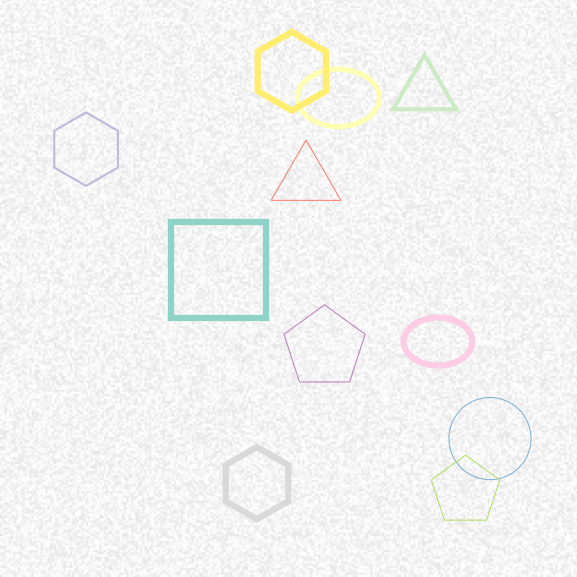[{"shape": "square", "thickness": 3, "radius": 0.41, "center": [0.379, 0.532]}, {"shape": "oval", "thickness": 2.5, "radius": 0.35, "center": [0.586, 0.83]}, {"shape": "hexagon", "thickness": 1, "radius": 0.32, "center": [0.149, 0.741]}, {"shape": "triangle", "thickness": 0.5, "radius": 0.35, "center": [0.53, 0.687]}, {"shape": "circle", "thickness": 0.5, "radius": 0.36, "center": [0.848, 0.24]}, {"shape": "pentagon", "thickness": 0.5, "radius": 0.31, "center": [0.806, 0.149]}, {"shape": "oval", "thickness": 3, "radius": 0.3, "center": [0.758, 0.408]}, {"shape": "hexagon", "thickness": 3, "radius": 0.31, "center": [0.445, 0.163]}, {"shape": "pentagon", "thickness": 0.5, "radius": 0.37, "center": [0.562, 0.397]}, {"shape": "triangle", "thickness": 2, "radius": 0.31, "center": [0.735, 0.841]}, {"shape": "hexagon", "thickness": 3, "radius": 0.34, "center": [0.505, 0.876]}]